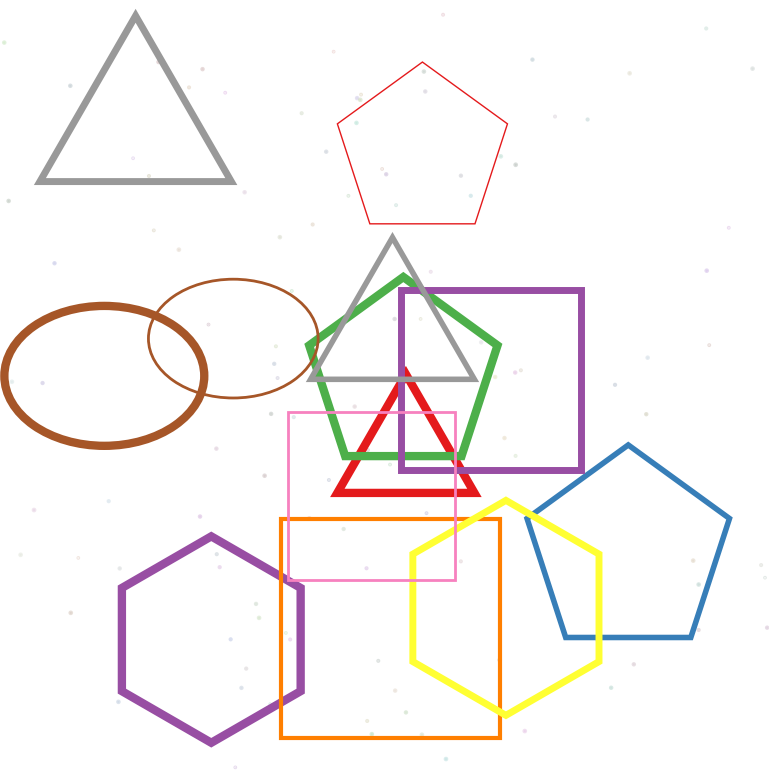[{"shape": "triangle", "thickness": 3, "radius": 0.51, "center": [0.527, 0.411]}, {"shape": "pentagon", "thickness": 0.5, "radius": 0.58, "center": [0.549, 0.803]}, {"shape": "pentagon", "thickness": 2, "radius": 0.69, "center": [0.816, 0.284]}, {"shape": "pentagon", "thickness": 3, "radius": 0.64, "center": [0.524, 0.512]}, {"shape": "hexagon", "thickness": 3, "radius": 0.67, "center": [0.274, 0.169]}, {"shape": "square", "thickness": 2.5, "radius": 0.59, "center": [0.638, 0.506]}, {"shape": "square", "thickness": 1.5, "radius": 0.71, "center": [0.507, 0.184]}, {"shape": "hexagon", "thickness": 2.5, "radius": 0.7, "center": [0.657, 0.211]}, {"shape": "oval", "thickness": 3, "radius": 0.65, "center": [0.135, 0.512]}, {"shape": "oval", "thickness": 1, "radius": 0.55, "center": [0.303, 0.56]}, {"shape": "square", "thickness": 1, "radius": 0.54, "center": [0.483, 0.356]}, {"shape": "triangle", "thickness": 2, "radius": 0.61, "center": [0.51, 0.569]}, {"shape": "triangle", "thickness": 2.5, "radius": 0.72, "center": [0.176, 0.836]}]